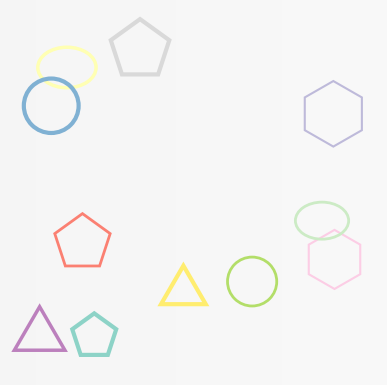[{"shape": "pentagon", "thickness": 3, "radius": 0.3, "center": [0.243, 0.126]}, {"shape": "oval", "thickness": 2.5, "radius": 0.38, "center": [0.173, 0.825]}, {"shape": "hexagon", "thickness": 1.5, "radius": 0.43, "center": [0.86, 0.704]}, {"shape": "pentagon", "thickness": 2, "radius": 0.38, "center": [0.213, 0.37]}, {"shape": "circle", "thickness": 3, "radius": 0.35, "center": [0.132, 0.725]}, {"shape": "circle", "thickness": 2, "radius": 0.32, "center": [0.651, 0.269]}, {"shape": "hexagon", "thickness": 1.5, "radius": 0.38, "center": [0.863, 0.326]}, {"shape": "pentagon", "thickness": 3, "radius": 0.4, "center": [0.361, 0.871]}, {"shape": "triangle", "thickness": 2.5, "radius": 0.38, "center": [0.102, 0.128]}, {"shape": "oval", "thickness": 2, "radius": 0.34, "center": [0.831, 0.427]}, {"shape": "triangle", "thickness": 3, "radius": 0.33, "center": [0.473, 0.243]}]